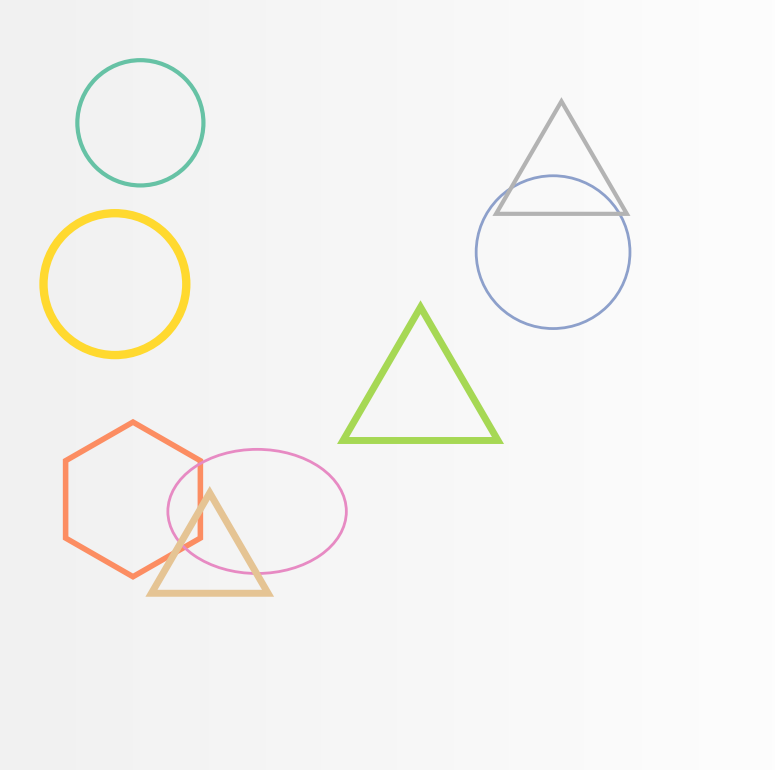[{"shape": "circle", "thickness": 1.5, "radius": 0.41, "center": [0.181, 0.841]}, {"shape": "hexagon", "thickness": 2, "radius": 0.5, "center": [0.172, 0.351]}, {"shape": "circle", "thickness": 1, "radius": 0.5, "center": [0.714, 0.673]}, {"shape": "oval", "thickness": 1, "radius": 0.58, "center": [0.332, 0.336]}, {"shape": "triangle", "thickness": 2.5, "radius": 0.58, "center": [0.543, 0.486]}, {"shape": "circle", "thickness": 3, "radius": 0.46, "center": [0.148, 0.631]}, {"shape": "triangle", "thickness": 2.5, "radius": 0.43, "center": [0.271, 0.273]}, {"shape": "triangle", "thickness": 1.5, "radius": 0.49, "center": [0.724, 0.771]}]